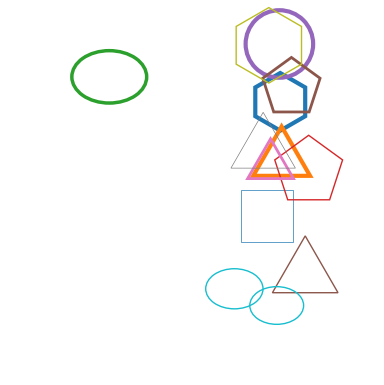[{"shape": "hexagon", "thickness": 3, "radius": 0.37, "center": [0.728, 0.736]}, {"shape": "square", "thickness": 0.5, "radius": 0.34, "center": [0.693, 0.439]}, {"shape": "triangle", "thickness": 3, "radius": 0.43, "center": [0.731, 0.586]}, {"shape": "oval", "thickness": 2.5, "radius": 0.49, "center": [0.284, 0.8]}, {"shape": "pentagon", "thickness": 1, "radius": 0.46, "center": [0.802, 0.556]}, {"shape": "circle", "thickness": 3, "radius": 0.44, "center": [0.726, 0.886]}, {"shape": "pentagon", "thickness": 2, "radius": 0.39, "center": [0.757, 0.773]}, {"shape": "triangle", "thickness": 1, "radius": 0.49, "center": [0.793, 0.289]}, {"shape": "triangle", "thickness": 2, "radius": 0.34, "center": [0.703, 0.571]}, {"shape": "triangle", "thickness": 0.5, "radius": 0.48, "center": [0.684, 0.612]}, {"shape": "hexagon", "thickness": 1, "radius": 0.49, "center": [0.698, 0.882]}, {"shape": "oval", "thickness": 1, "radius": 0.35, "center": [0.719, 0.207]}, {"shape": "oval", "thickness": 1, "radius": 0.37, "center": [0.609, 0.25]}]